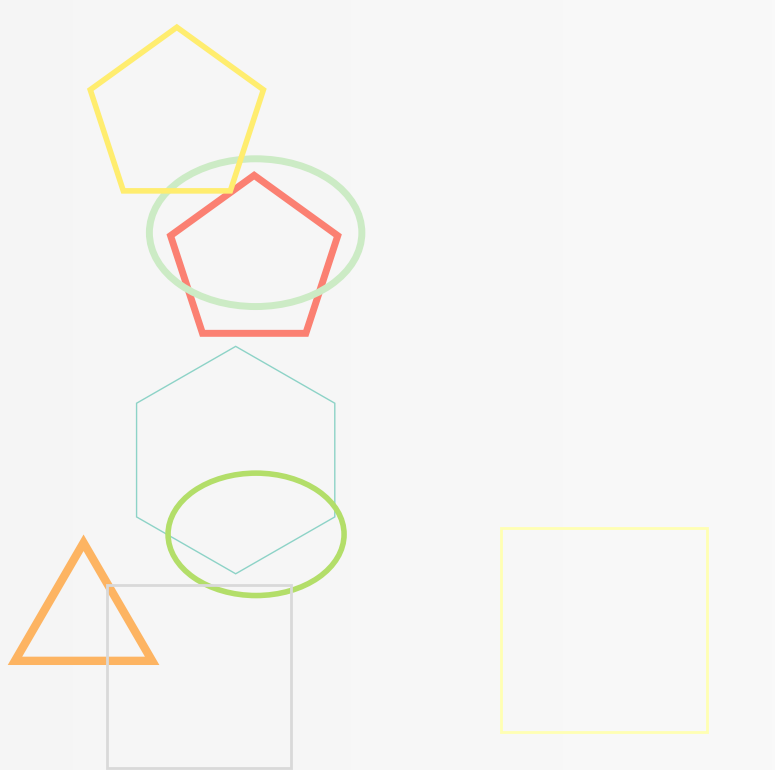[{"shape": "hexagon", "thickness": 0.5, "radius": 0.74, "center": [0.304, 0.402]}, {"shape": "square", "thickness": 1, "radius": 0.66, "center": [0.779, 0.182]}, {"shape": "pentagon", "thickness": 2.5, "radius": 0.57, "center": [0.328, 0.659]}, {"shape": "triangle", "thickness": 3, "radius": 0.51, "center": [0.108, 0.193]}, {"shape": "oval", "thickness": 2, "radius": 0.57, "center": [0.33, 0.306]}, {"shape": "square", "thickness": 1, "radius": 0.59, "center": [0.257, 0.121]}, {"shape": "oval", "thickness": 2.5, "radius": 0.69, "center": [0.33, 0.698]}, {"shape": "pentagon", "thickness": 2, "radius": 0.59, "center": [0.228, 0.847]}]